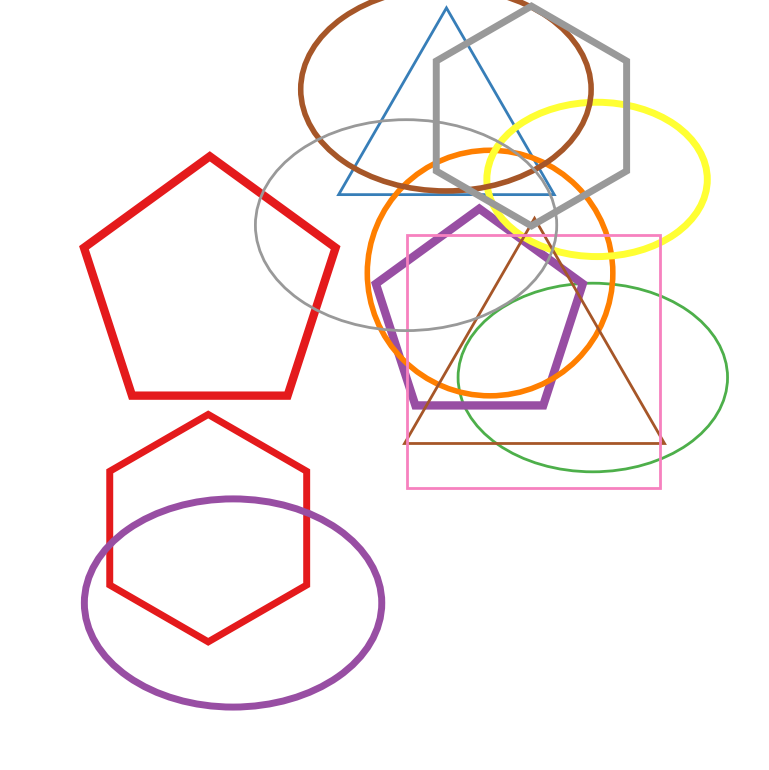[{"shape": "hexagon", "thickness": 2.5, "radius": 0.74, "center": [0.27, 0.314]}, {"shape": "pentagon", "thickness": 3, "radius": 0.86, "center": [0.272, 0.625]}, {"shape": "triangle", "thickness": 1, "radius": 0.81, "center": [0.58, 0.828]}, {"shape": "oval", "thickness": 1, "radius": 0.87, "center": [0.77, 0.51]}, {"shape": "pentagon", "thickness": 3, "radius": 0.71, "center": [0.623, 0.588]}, {"shape": "oval", "thickness": 2.5, "radius": 0.97, "center": [0.303, 0.217]}, {"shape": "circle", "thickness": 2, "radius": 0.8, "center": [0.636, 0.645]}, {"shape": "oval", "thickness": 2.5, "radius": 0.72, "center": [0.775, 0.767]}, {"shape": "oval", "thickness": 2, "radius": 0.94, "center": [0.579, 0.884]}, {"shape": "triangle", "thickness": 1, "radius": 0.97, "center": [0.694, 0.521]}, {"shape": "square", "thickness": 1, "radius": 0.82, "center": [0.693, 0.531]}, {"shape": "oval", "thickness": 1, "radius": 0.98, "center": [0.527, 0.708]}, {"shape": "hexagon", "thickness": 2.5, "radius": 0.71, "center": [0.69, 0.849]}]